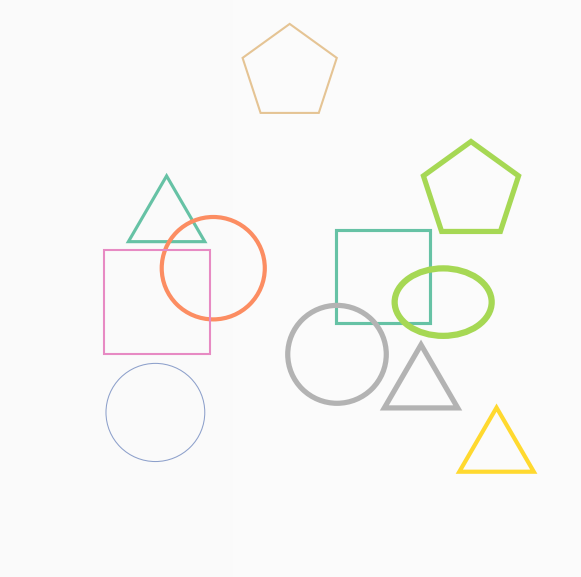[{"shape": "triangle", "thickness": 1.5, "radius": 0.38, "center": [0.287, 0.619]}, {"shape": "square", "thickness": 1.5, "radius": 0.4, "center": [0.659, 0.521]}, {"shape": "circle", "thickness": 2, "radius": 0.44, "center": [0.367, 0.535]}, {"shape": "circle", "thickness": 0.5, "radius": 0.42, "center": [0.267, 0.285]}, {"shape": "square", "thickness": 1, "radius": 0.45, "center": [0.27, 0.476]}, {"shape": "oval", "thickness": 3, "radius": 0.42, "center": [0.762, 0.476]}, {"shape": "pentagon", "thickness": 2.5, "radius": 0.43, "center": [0.81, 0.668]}, {"shape": "triangle", "thickness": 2, "radius": 0.37, "center": [0.854, 0.219]}, {"shape": "pentagon", "thickness": 1, "radius": 0.43, "center": [0.498, 0.873]}, {"shape": "circle", "thickness": 2.5, "radius": 0.42, "center": [0.58, 0.386]}, {"shape": "triangle", "thickness": 2.5, "radius": 0.36, "center": [0.724, 0.329]}]